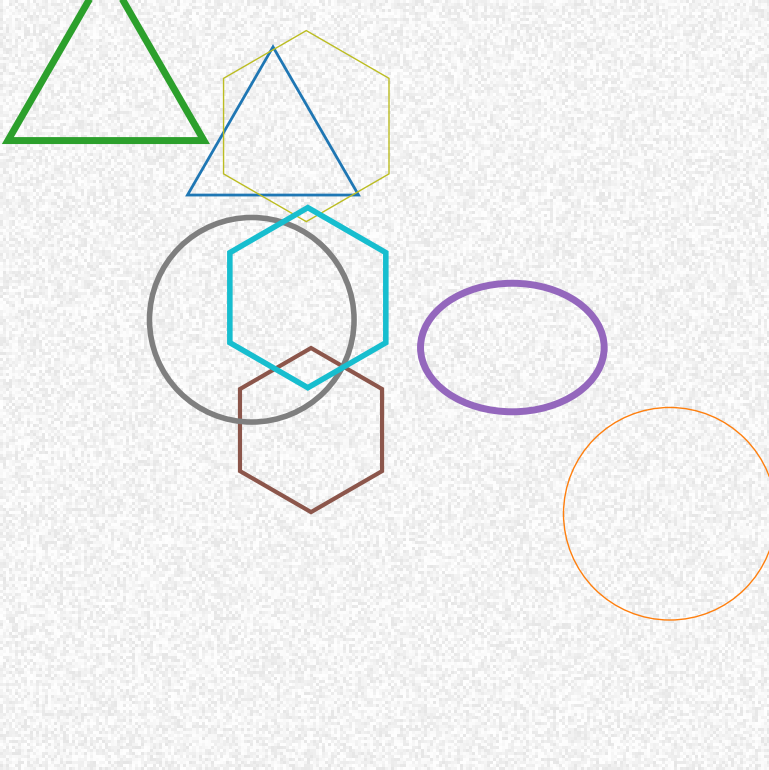[{"shape": "triangle", "thickness": 1, "radius": 0.64, "center": [0.355, 0.811]}, {"shape": "circle", "thickness": 0.5, "radius": 0.69, "center": [0.87, 0.333]}, {"shape": "triangle", "thickness": 2.5, "radius": 0.74, "center": [0.138, 0.891]}, {"shape": "oval", "thickness": 2.5, "radius": 0.6, "center": [0.665, 0.549]}, {"shape": "hexagon", "thickness": 1.5, "radius": 0.53, "center": [0.404, 0.441]}, {"shape": "circle", "thickness": 2, "radius": 0.66, "center": [0.327, 0.585]}, {"shape": "hexagon", "thickness": 0.5, "radius": 0.62, "center": [0.398, 0.836]}, {"shape": "hexagon", "thickness": 2, "radius": 0.58, "center": [0.4, 0.613]}]